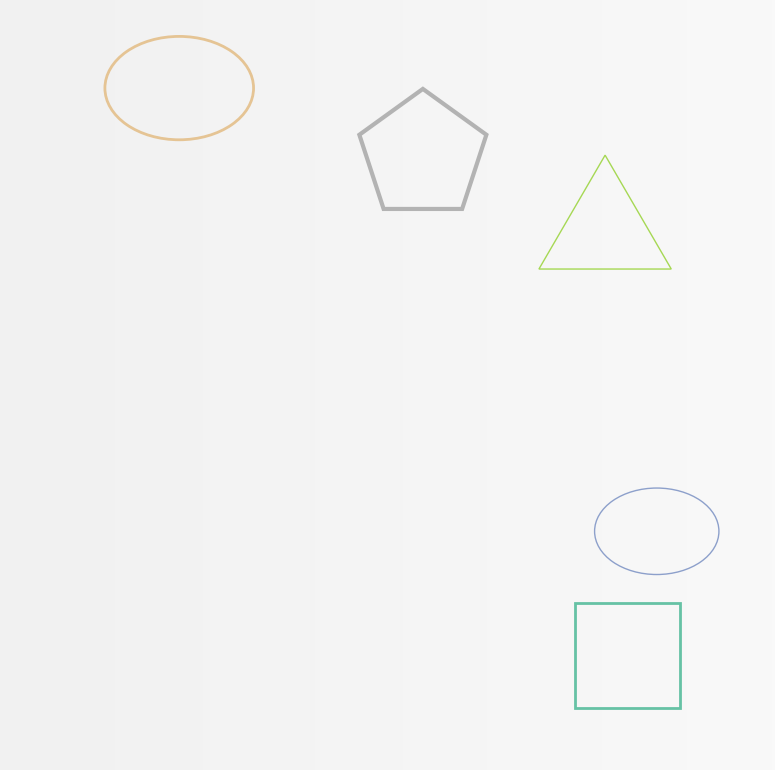[{"shape": "square", "thickness": 1, "radius": 0.34, "center": [0.81, 0.149]}, {"shape": "oval", "thickness": 0.5, "radius": 0.4, "center": [0.847, 0.31]}, {"shape": "triangle", "thickness": 0.5, "radius": 0.49, "center": [0.781, 0.7]}, {"shape": "oval", "thickness": 1, "radius": 0.48, "center": [0.231, 0.886]}, {"shape": "pentagon", "thickness": 1.5, "radius": 0.43, "center": [0.546, 0.798]}]